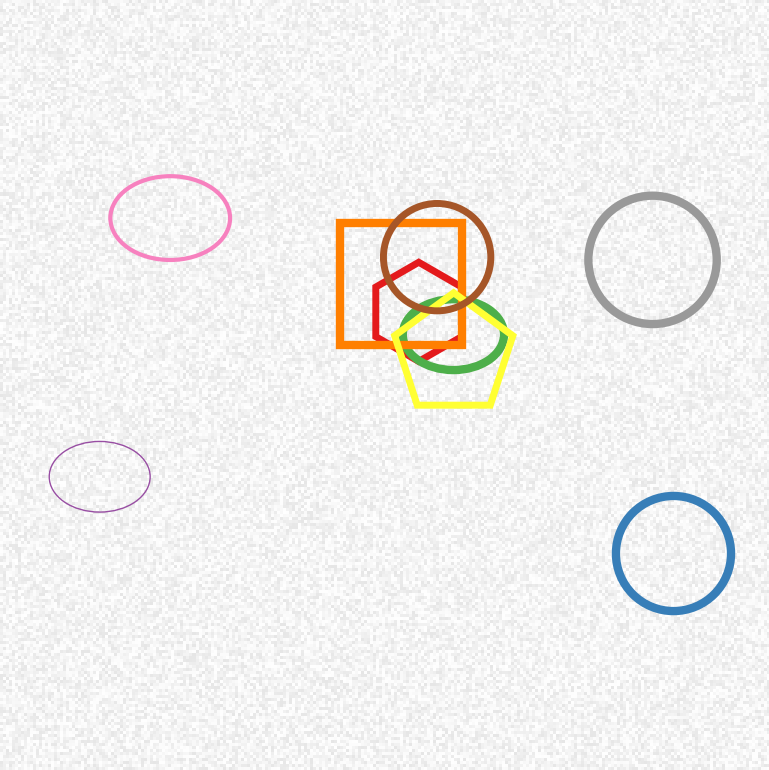[{"shape": "hexagon", "thickness": 2.5, "radius": 0.32, "center": [0.544, 0.595]}, {"shape": "circle", "thickness": 3, "radius": 0.37, "center": [0.875, 0.281]}, {"shape": "oval", "thickness": 3, "radius": 0.33, "center": [0.589, 0.565]}, {"shape": "oval", "thickness": 0.5, "radius": 0.33, "center": [0.129, 0.381]}, {"shape": "square", "thickness": 3, "radius": 0.4, "center": [0.521, 0.631]}, {"shape": "pentagon", "thickness": 2.5, "radius": 0.4, "center": [0.589, 0.539]}, {"shape": "circle", "thickness": 2.5, "radius": 0.35, "center": [0.568, 0.666]}, {"shape": "oval", "thickness": 1.5, "radius": 0.39, "center": [0.221, 0.717]}, {"shape": "circle", "thickness": 3, "radius": 0.42, "center": [0.847, 0.662]}]